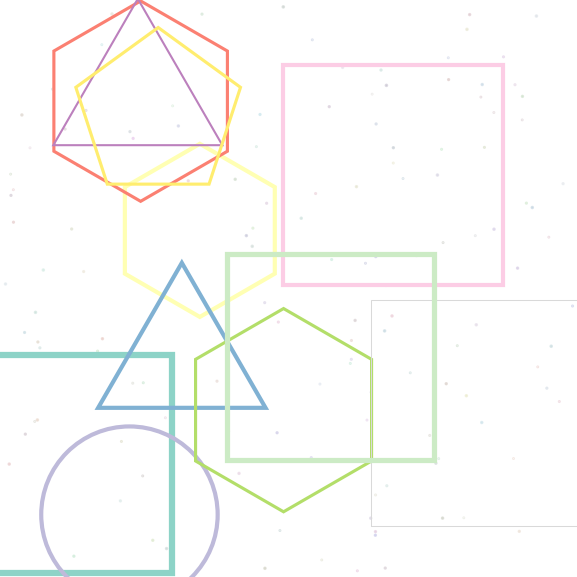[{"shape": "square", "thickness": 3, "radius": 0.94, "center": [0.108, 0.195]}, {"shape": "hexagon", "thickness": 2, "radius": 0.75, "center": [0.346, 0.6]}, {"shape": "circle", "thickness": 2, "radius": 0.76, "center": [0.224, 0.108]}, {"shape": "hexagon", "thickness": 1.5, "radius": 0.87, "center": [0.244, 0.824]}, {"shape": "triangle", "thickness": 2, "radius": 0.84, "center": [0.315, 0.377]}, {"shape": "hexagon", "thickness": 1.5, "radius": 0.88, "center": [0.491, 0.289]}, {"shape": "square", "thickness": 2, "radius": 0.95, "center": [0.681, 0.696]}, {"shape": "square", "thickness": 0.5, "radius": 0.98, "center": [0.838, 0.285]}, {"shape": "triangle", "thickness": 1, "radius": 0.84, "center": [0.239, 0.832]}, {"shape": "square", "thickness": 2.5, "radius": 0.89, "center": [0.572, 0.381]}, {"shape": "pentagon", "thickness": 1.5, "radius": 0.75, "center": [0.274, 0.802]}]